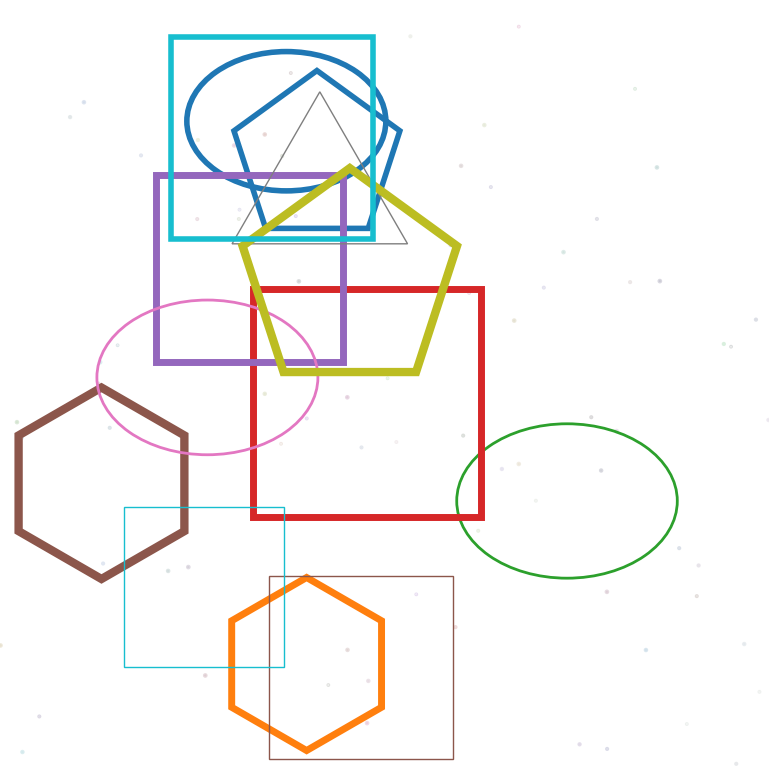[{"shape": "pentagon", "thickness": 2, "radius": 0.57, "center": [0.412, 0.795]}, {"shape": "oval", "thickness": 2, "radius": 0.65, "center": [0.372, 0.843]}, {"shape": "hexagon", "thickness": 2.5, "radius": 0.56, "center": [0.398, 0.138]}, {"shape": "oval", "thickness": 1, "radius": 0.72, "center": [0.736, 0.349]}, {"shape": "square", "thickness": 2.5, "radius": 0.74, "center": [0.477, 0.477]}, {"shape": "square", "thickness": 2.5, "radius": 0.61, "center": [0.324, 0.651]}, {"shape": "square", "thickness": 0.5, "radius": 0.6, "center": [0.469, 0.133]}, {"shape": "hexagon", "thickness": 3, "radius": 0.62, "center": [0.132, 0.372]}, {"shape": "oval", "thickness": 1, "radius": 0.72, "center": [0.269, 0.51]}, {"shape": "triangle", "thickness": 0.5, "radius": 0.66, "center": [0.415, 0.749]}, {"shape": "pentagon", "thickness": 3, "radius": 0.73, "center": [0.454, 0.635]}, {"shape": "square", "thickness": 2, "radius": 0.65, "center": [0.353, 0.82]}, {"shape": "square", "thickness": 0.5, "radius": 0.52, "center": [0.264, 0.237]}]